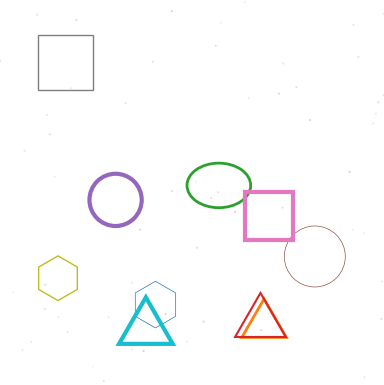[{"shape": "hexagon", "thickness": 0.5, "radius": 0.3, "center": [0.404, 0.209]}, {"shape": "triangle", "thickness": 2, "radius": 0.33, "center": [0.686, 0.157]}, {"shape": "oval", "thickness": 2, "radius": 0.41, "center": [0.568, 0.518]}, {"shape": "triangle", "thickness": 1.5, "radius": 0.38, "center": [0.677, 0.163]}, {"shape": "circle", "thickness": 3, "radius": 0.34, "center": [0.3, 0.481]}, {"shape": "circle", "thickness": 0.5, "radius": 0.4, "center": [0.818, 0.334]}, {"shape": "square", "thickness": 3, "radius": 0.31, "center": [0.699, 0.439]}, {"shape": "square", "thickness": 1, "radius": 0.36, "center": [0.17, 0.838]}, {"shape": "hexagon", "thickness": 1, "radius": 0.29, "center": [0.151, 0.277]}, {"shape": "triangle", "thickness": 3, "radius": 0.4, "center": [0.379, 0.147]}]